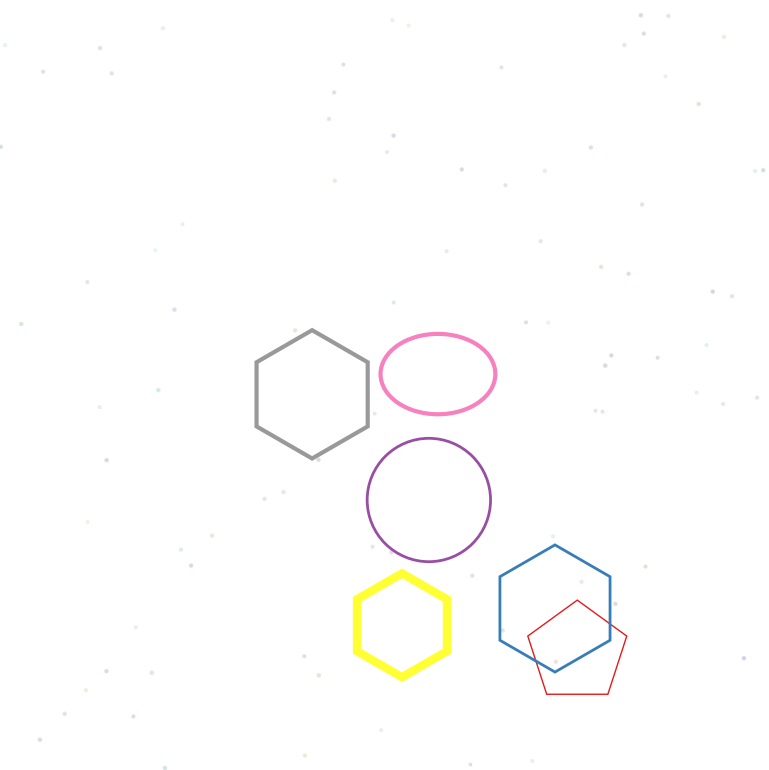[{"shape": "pentagon", "thickness": 0.5, "radius": 0.34, "center": [0.75, 0.153]}, {"shape": "hexagon", "thickness": 1, "radius": 0.41, "center": [0.721, 0.21]}, {"shape": "circle", "thickness": 1, "radius": 0.4, "center": [0.557, 0.351]}, {"shape": "hexagon", "thickness": 3, "radius": 0.34, "center": [0.522, 0.188]}, {"shape": "oval", "thickness": 1.5, "radius": 0.37, "center": [0.569, 0.514]}, {"shape": "hexagon", "thickness": 1.5, "radius": 0.42, "center": [0.405, 0.488]}]